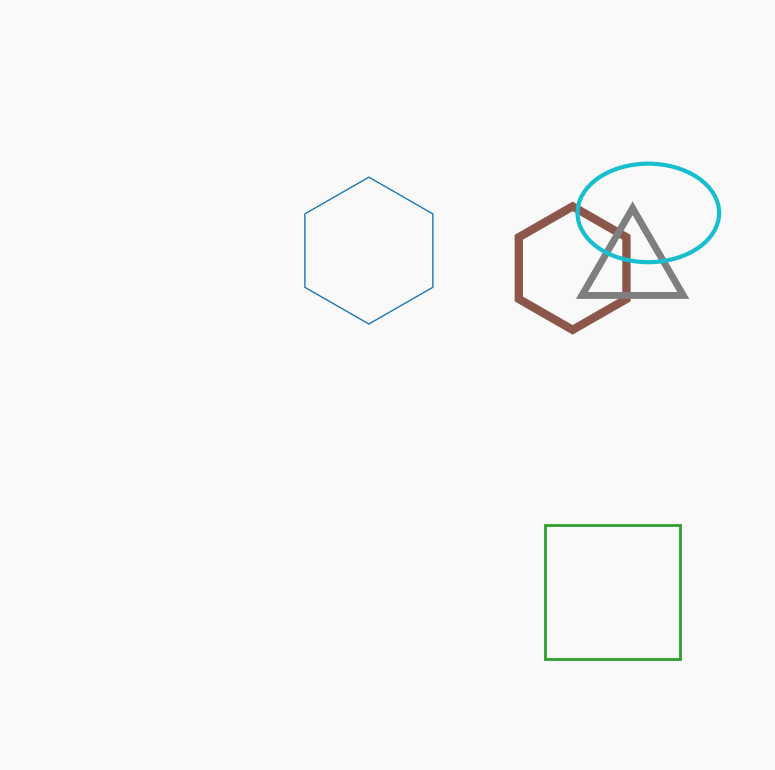[{"shape": "hexagon", "thickness": 0.5, "radius": 0.48, "center": [0.476, 0.675]}, {"shape": "square", "thickness": 1, "radius": 0.43, "center": [0.791, 0.231]}, {"shape": "hexagon", "thickness": 3, "radius": 0.4, "center": [0.739, 0.652]}, {"shape": "triangle", "thickness": 2.5, "radius": 0.38, "center": [0.816, 0.654]}, {"shape": "oval", "thickness": 1.5, "radius": 0.46, "center": [0.837, 0.723]}]